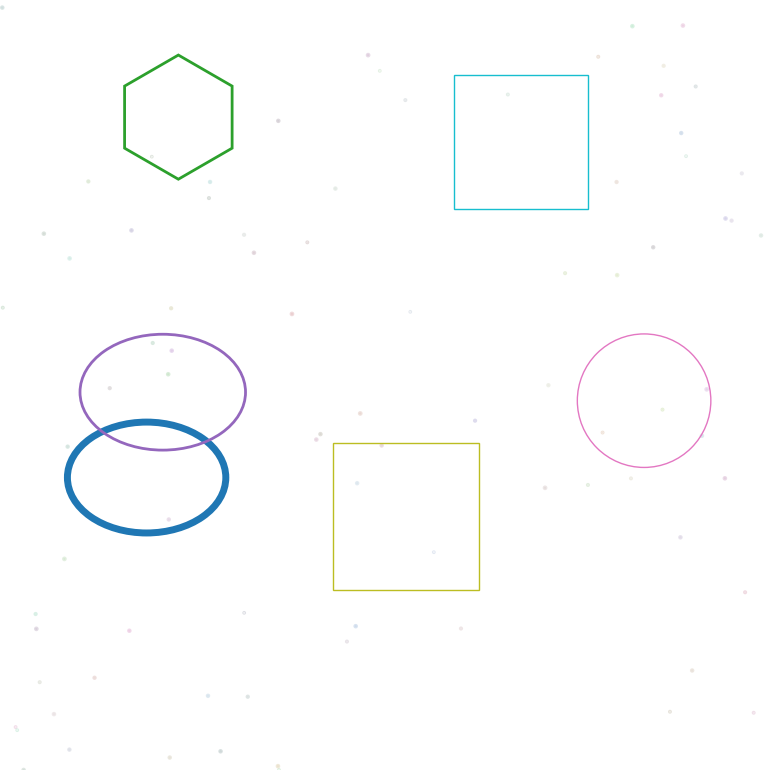[{"shape": "oval", "thickness": 2.5, "radius": 0.51, "center": [0.19, 0.38]}, {"shape": "hexagon", "thickness": 1, "radius": 0.4, "center": [0.232, 0.848]}, {"shape": "oval", "thickness": 1, "radius": 0.54, "center": [0.211, 0.491]}, {"shape": "circle", "thickness": 0.5, "radius": 0.43, "center": [0.836, 0.48]}, {"shape": "square", "thickness": 0.5, "radius": 0.48, "center": [0.527, 0.329]}, {"shape": "square", "thickness": 0.5, "radius": 0.43, "center": [0.676, 0.816]}]